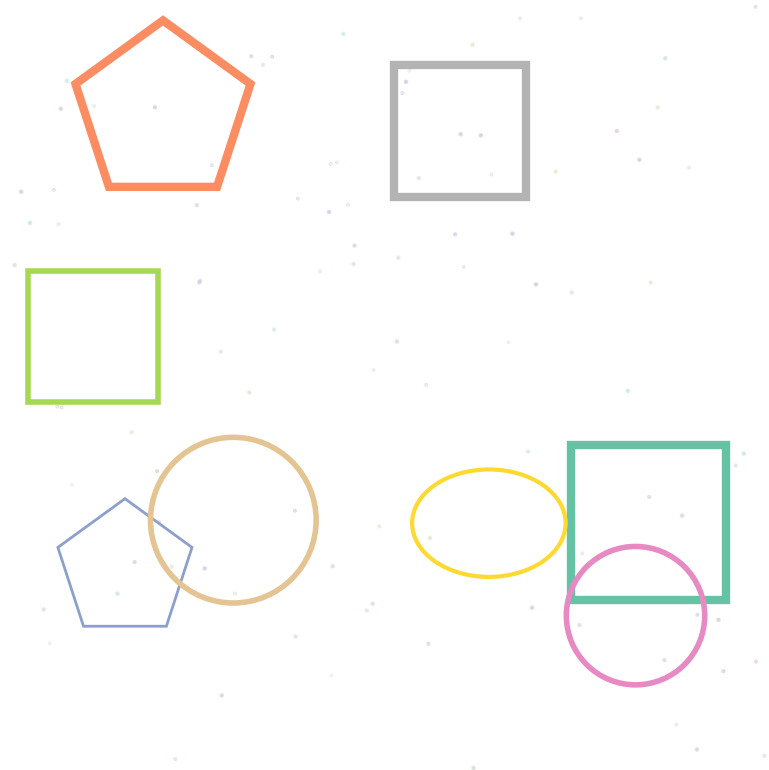[{"shape": "square", "thickness": 3, "radius": 0.5, "center": [0.842, 0.321]}, {"shape": "pentagon", "thickness": 3, "radius": 0.6, "center": [0.212, 0.854]}, {"shape": "pentagon", "thickness": 1, "radius": 0.46, "center": [0.162, 0.261]}, {"shape": "circle", "thickness": 2, "radius": 0.45, "center": [0.825, 0.2]}, {"shape": "square", "thickness": 2, "radius": 0.42, "center": [0.12, 0.563]}, {"shape": "oval", "thickness": 1.5, "radius": 0.5, "center": [0.635, 0.321]}, {"shape": "circle", "thickness": 2, "radius": 0.54, "center": [0.303, 0.324]}, {"shape": "square", "thickness": 3, "radius": 0.43, "center": [0.597, 0.83]}]